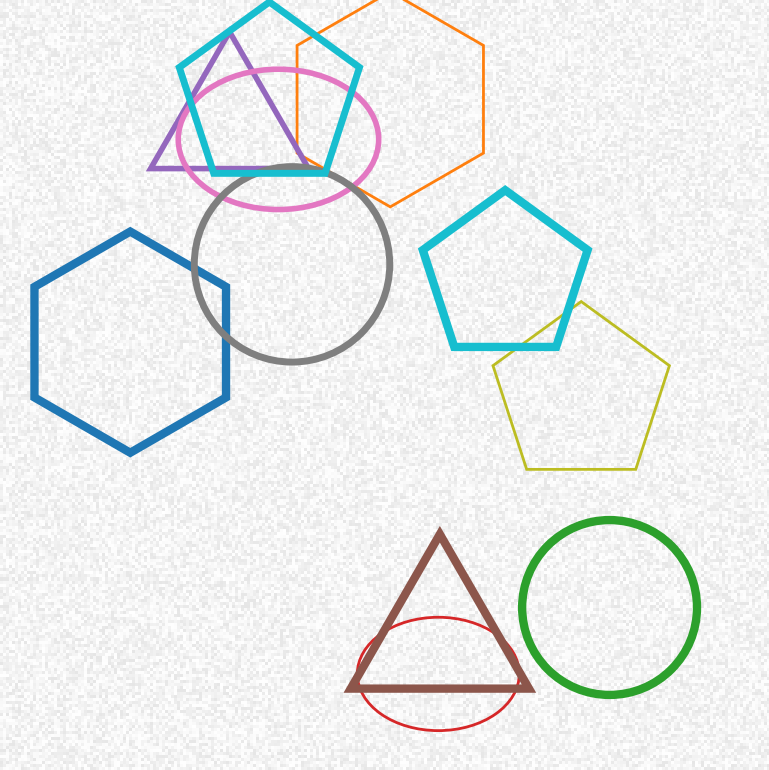[{"shape": "hexagon", "thickness": 3, "radius": 0.72, "center": [0.169, 0.556]}, {"shape": "hexagon", "thickness": 1, "radius": 0.7, "center": [0.507, 0.871]}, {"shape": "circle", "thickness": 3, "radius": 0.57, "center": [0.792, 0.211]}, {"shape": "oval", "thickness": 1, "radius": 0.53, "center": [0.569, 0.125]}, {"shape": "triangle", "thickness": 2, "radius": 0.59, "center": [0.298, 0.84]}, {"shape": "triangle", "thickness": 3, "radius": 0.67, "center": [0.571, 0.173]}, {"shape": "oval", "thickness": 2, "radius": 0.65, "center": [0.362, 0.819]}, {"shape": "circle", "thickness": 2.5, "radius": 0.63, "center": [0.379, 0.657]}, {"shape": "pentagon", "thickness": 1, "radius": 0.6, "center": [0.755, 0.488]}, {"shape": "pentagon", "thickness": 2.5, "radius": 0.62, "center": [0.35, 0.874]}, {"shape": "pentagon", "thickness": 3, "radius": 0.56, "center": [0.656, 0.64]}]